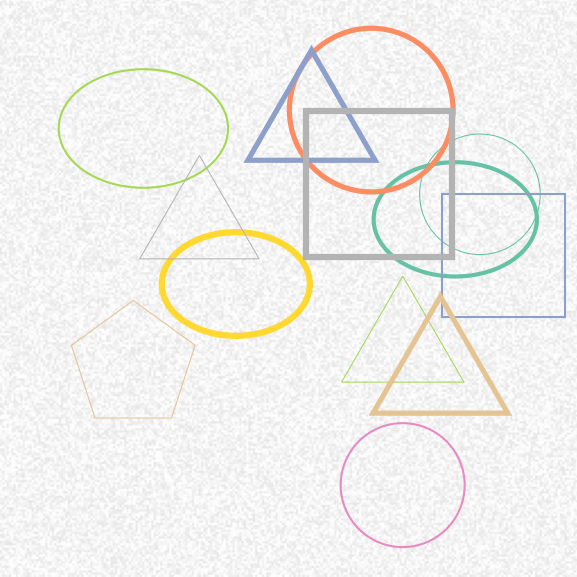[{"shape": "circle", "thickness": 0.5, "radius": 0.52, "center": [0.831, 0.663]}, {"shape": "oval", "thickness": 2, "radius": 0.71, "center": [0.788, 0.619]}, {"shape": "circle", "thickness": 2.5, "radius": 0.71, "center": [0.643, 0.809]}, {"shape": "square", "thickness": 1, "radius": 0.53, "center": [0.872, 0.557]}, {"shape": "triangle", "thickness": 2.5, "radius": 0.64, "center": [0.539, 0.785]}, {"shape": "circle", "thickness": 1, "radius": 0.54, "center": [0.697, 0.159]}, {"shape": "triangle", "thickness": 0.5, "radius": 0.61, "center": [0.697, 0.399]}, {"shape": "oval", "thickness": 1, "radius": 0.73, "center": [0.248, 0.777]}, {"shape": "oval", "thickness": 3, "radius": 0.64, "center": [0.408, 0.507]}, {"shape": "pentagon", "thickness": 0.5, "radius": 0.56, "center": [0.231, 0.366]}, {"shape": "triangle", "thickness": 2.5, "radius": 0.67, "center": [0.763, 0.351]}, {"shape": "square", "thickness": 3, "radius": 0.63, "center": [0.657, 0.681]}, {"shape": "triangle", "thickness": 0.5, "radius": 0.6, "center": [0.345, 0.611]}]